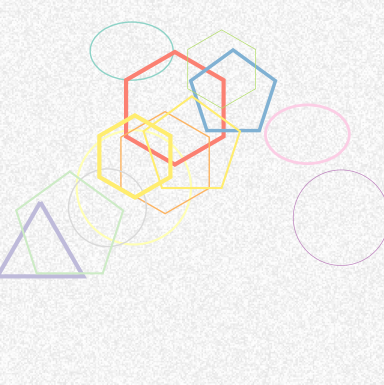[{"shape": "oval", "thickness": 1, "radius": 0.54, "center": [0.342, 0.867]}, {"shape": "circle", "thickness": 1.5, "radius": 0.74, "center": [0.348, 0.513]}, {"shape": "triangle", "thickness": 3, "radius": 0.64, "center": [0.105, 0.346]}, {"shape": "hexagon", "thickness": 3, "radius": 0.73, "center": [0.454, 0.719]}, {"shape": "pentagon", "thickness": 2.5, "radius": 0.58, "center": [0.605, 0.754]}, {"shape": "hexagon", "thickness": 1, "radius": 0.66, "center": [0.429, 0.578]}, {"shape": "hexagon", "thickness": 0.5, "radius": 0.51, "center": [0.576, 0.821]}, {"shape": "oval", "thickness": 2, "radius": 0.54, "center": [0.798, 0.651]}, {"shape": "circle", "thickness": 1, "radius": 0.51, "center": [0.279, 0.46]}, {"shape": "circle", "thickness": 0.5, "radius": 0.62, "center": [0.886, 0.434]}, {"shape": "pentagon", "thickness": 1.5, "radius": 0.73, "center": [0.181, 0.408]}, {"shape": "pentagon", "thickness": 1.5, "radius": 0.66, "center": [0.498, 0.618]}, {"shape": "hexagon", "thickness": 3, "radius": 0.53, "center": [0.35, 0.594]}]